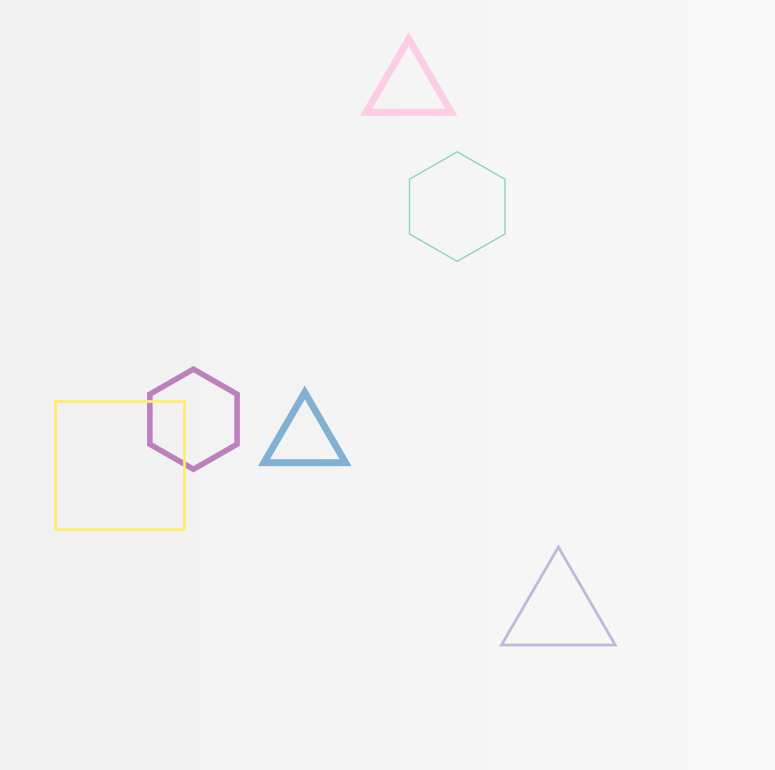[{"shape": "hexagon", "thickness": 0.5, "radius": 0.36, "center": [0.59, 0.732]}, {"shape": "triangle", "thickness": 1, "radius": 0.42, "center": [0.72, 0.205]}, {"shape": "triangle", "thickness": 2.5, "radius": 0.3, "center": [0.393, 0.43]}, {"shape": "triangle", "thickness": 2.5, "radius": 0.32, "center": [0.527, 0.886]}, {"shape": "hexagon", "thickness": 2, "radius": 0.32, "center": [0.25, 0.456]}, {"shape": "square", "thickness": 1, "radius": 0.42, "center": [0.154, 0.396]}]